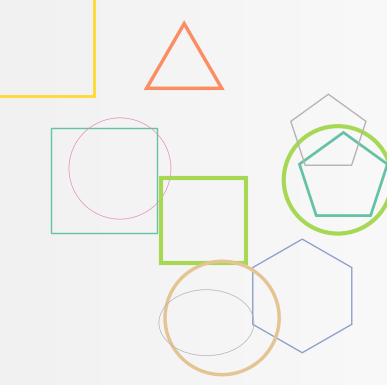[{"shape": "square", "thickness": 1, "radius": 0.68, "center": [0.269, 0.532]}, {"shape": "pentagon", "thickness": 2, "radius": 0.6, "center": [0.886, 0.537]}, {"shape": "triangle", "thickness": 2.5, "radius": 0.56, "center": [0.475, 0.827]}, {"shape": "hexagon", "thickness": 1, "radius": 0.74, "center": [0.78, 0.231]}, {"shape": "circle", "thickness": 0.5, "radius": 0.66, "center": [0.31, 0.562]}, {"shape": "circle", "thickness": 3, "radius": 0.7, "center": [0.872, 0.533]}, {"shape": "square", "thickness": 3, "radius": 0.55, "center": [0.526, 0.427]}, {"shape": "square", "thickness": 2, "radius": 0.65, "center": [0.112, 0.879]}, {"shape": "circle", "thickness": 2.5, "radius": 0.74, "center": [0.573, 0.174]}, {"shape": "oval", "thickness": 0.5, "radius": 0.61, "center": [0.533, 0.162]}, {"shape": "pentagon", "thickness": 1, "radius": 0.51, "center": [0.847, 0.653]}]